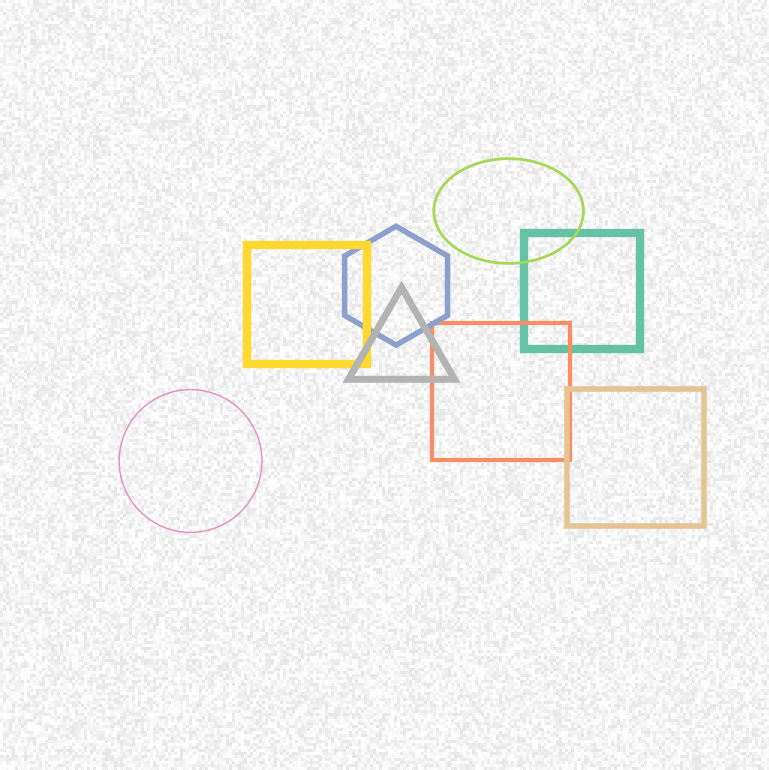[{"shape": "square", "thickness": 3, "radius": 0.38, "center": [0.756, 0.622]}, {"shape": "square", "thickness": 1.5, "radius": 0.45, "center": [0.65, 0.491]}, {"shape": "hexagon", "thickness": 2, "radius": 0.39, "center": [0.514, 0.629]}, {"shape": "circle", "thickness": 0.5, "radius": 0.46, "center": [0.247, 0.401]}, {"shape": "oval", "thickness": 1, "radius": 0.49, "center": [0.661, 0.726]}, {"shape": "square", "thickness": 3, "radius": 0.39, "center": [0.399, 0.605]}, {"shape": "square", "thickness": 2, "radius": 0.44, "center": [0.825, 0.406]}, {"shape": "triangle", "thickness": 2.5, "radius": 0.4, "center": [0.521, 0.547]}]